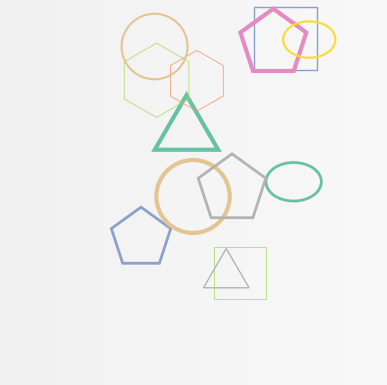[{"shape": "oval", "thickness": 2, "radius": 0.36, "center": [0.758, 0.528]}, {"shape": "triangle", "thickness": 3, "radius": 0.47, "center": [0.481, 0.658]}, {"shape": "hexagon", "thickness": 0.5, "radius": 0.39, "center": [0.508, 0.79]}, {"shape": "square", "thickness": 1, "radius": 0.41, "center": [0.738, 0.899]}, {"shape": "pentagon", "thickness": 2, "radius": 0.4, "center": [0.364, 0.381]}, {"shape": "pentagon", "thickness": 3, "radius": 0.45, "center": [0.705, 0.888]}, {"shape": "hexagon", "thickness": 0.5, "radius": 0.48, "center": [0.404, 0.791]}, {"shape": "square", "thickness": 0.5, "radius": 0.33, "center": [0.619, 0.291]}, {"shape": "oval", "thickness": 1.5, "radius": 0.34, "center": [0.798, 0.897]}, {"shape": "circle", "thickness": 1.5, "radius": 0.43, "center": [0.399, 0.879]}, {"shape": "circle", "thickness": 3, "radius": 0.47, "center": [0.498, 0.49]}, {"shape": "pentagon", "thickness": 2, "radius": 0.46, "center": [0.599, 0.509]}, {"shape": "triangle", "thickness": 1, "radius": 0.34, "center": [0.584, 0.286]}]